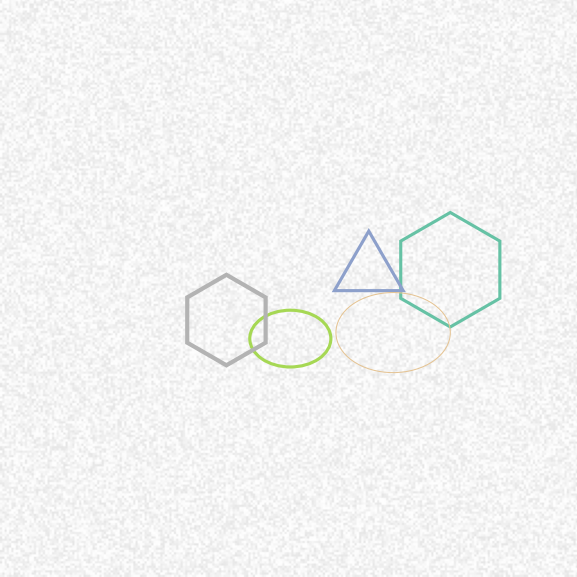[{"shape": "hexagon", "thickness": 1.5, "radius": 0.5, "center": [0.78, 0.532]}, {"shape": "triangle", "thickness": 1.5, "radius": 0.34, "center": [0.639, 0.53]}, {"shape": "oval", "thickness": 1.5, "radius": 0.35, "center": [0.503, 0.413]}, {"shape": "oval", "thickness": 0.5, "radius": 0.5, "center": [0.681, 0.423]}, {"shape": "hexagon", "thickness": 2, "radius": 0.39, "center": [0.392, 0.445]}]